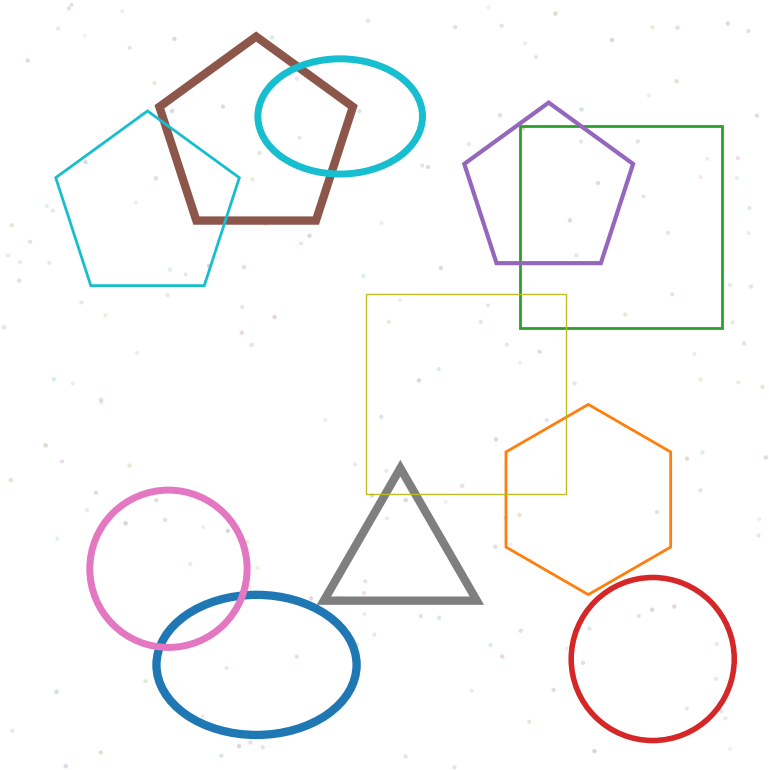[{"shape": "oval", "thickness": 3, "radius": 0.65, "center": [0.333, 0.137]}, {"shape": "hexagon", "thickness": 1, "radius": 0.62, "center": [0.764, 0.351]}, {"shape": "square", "thickness": 1, "radius": 0.66, "center": [0.807, 0.705]}, {"shape": "circle", "thickness": 2, "radius": 0.53, "center": [0.848, 0.144]}, {"shape": "pentagon", "thickness": 1.5, "radius": 0.58, "center": [0.713, 0.751]}, {"shape": "pentagon", "thickness": 3, "radius": 0.66, "center": [0.333, 0.82]}, {"shape": "circle", "thickness": 2.5, "radius": 0.51, "center": [0.219, 0.261]}, {"shape": "triangle", "thickness": 3, "radius": 0.57, "center": [0.52, 0.277]}, {"shape": "square", "thickness": 0.5, "radius": 0.65, "center": [0.605, 0.488]}, {"shape": "oval", "thickness": 2.5, "radius": 0.53, "center": [0.442, 0.849]}, {"shape": "pentagon", "thickness": 1, "radius": 0.63, "center": [0.192, 0.73]}]